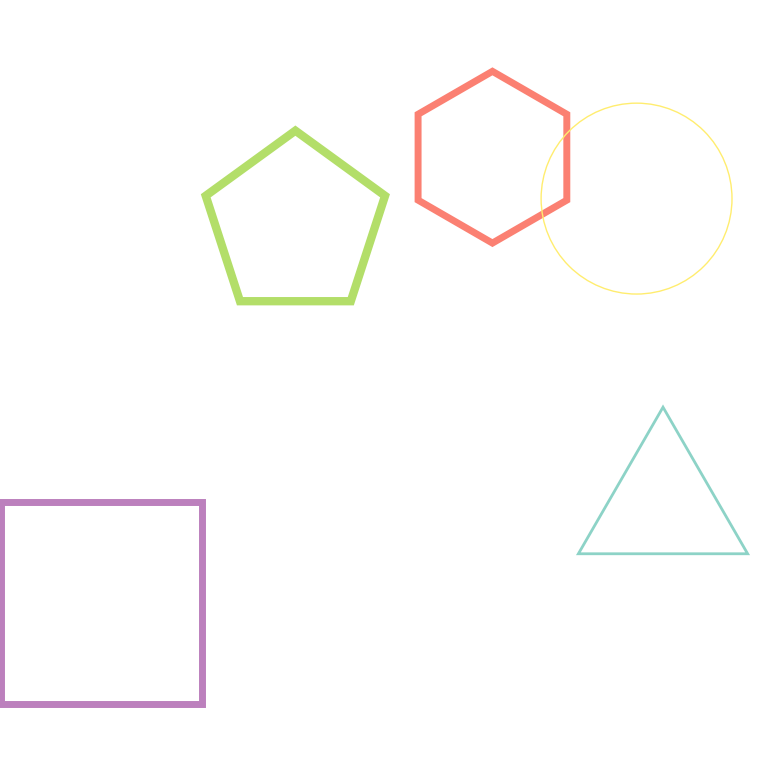[{"shape": "triangle", "thickness": 1, "radius": 0.63, "center": [0.861, 0.344]}, {"shape": "hexagon", "thickness": 2.5, "radius": 0.56, "center": [0.64, 0.796]}, {"shape": "pentagon", "thickness": 3, "radius": 0.61, "center": [0.384, 0.708]}, {"shape": "square", "thickness": 2.5, "radius": 0.65, "center": [0.132, 0.217]}, {"shape": "circle", "thickness": 0.5, "radius": 0.62, "center": [0.827, 0.742]}]